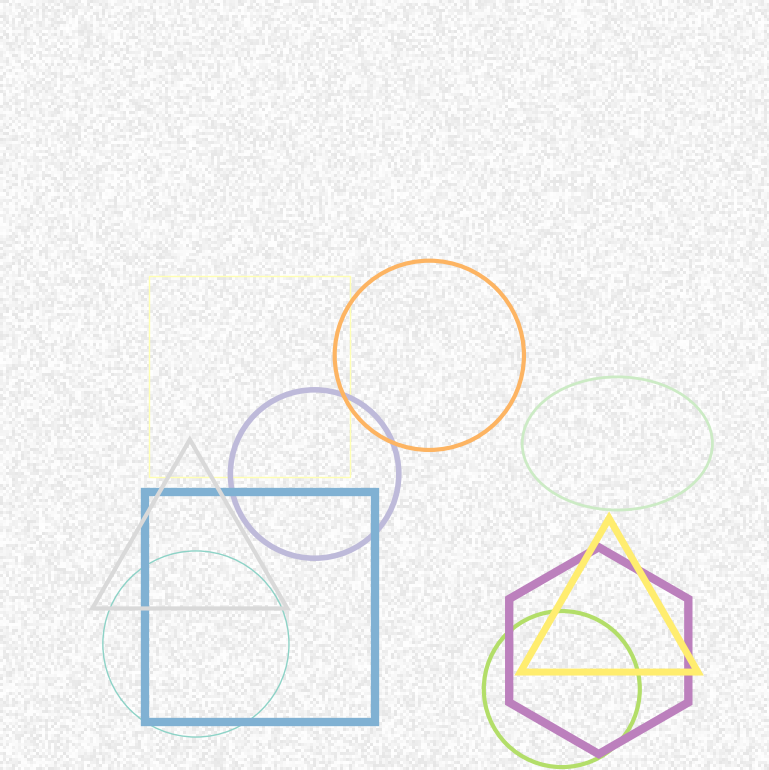[{"shape": "circle", "thickness": 0.5, "radius": 0.6, "center": [0.254, 0.164]}, {"shape": "square", "thickness": 0.5, "radius": 0.65, "center": [0.324, 0.511]}, {"shape": "circle", "thickness": 2, "radius": 0.55, "center": [0.409, 0.384]}, {"shape": "square", "thickness": 3, "radius": 0.75, "center": [0.337, 0.212]}, {"shape": "circle", "thickness": 1.5, "radius": 0.61, "center": [0.558, 0.539]}, {"shape": "circle", "thickness": 1.5, "radius": 0.51, "center": [0.73, 0.105]}, {"shape": "triangle", "thickness": 1.5, "radius": 0.73, "center": [0.247, 0.283]}, {"shape": "hexagon", "thickness": 3, "radius": 0.67, "center": [0.778, 0.155]}, {"shape": "oval", "thickness": 1, "radius": 0.62, "center": [0.802, 0.424]}, {"shape": "triangle", "thickness": 2.5, "radius": 0.67, "center": [0.791, 0.194]}]